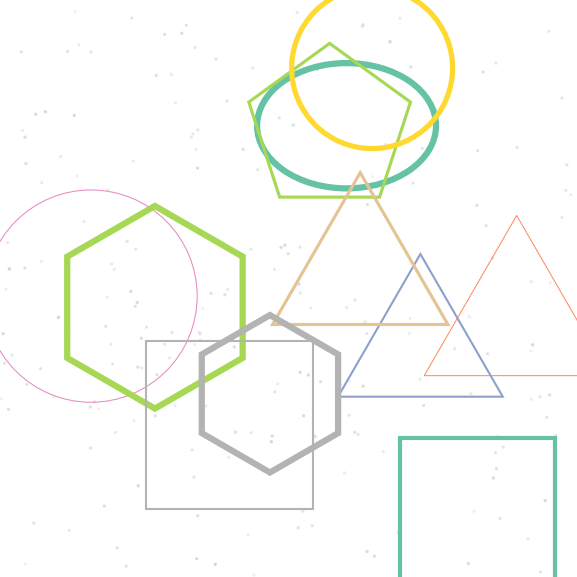[{"shape": "oval", "thickness": 3, "radius": 0.77, "center": [0.6, 0.781]}, {"shape": "square", "thickness": 2, "radius": 0.67, "center": [0.828, 0.107]}, {"shape": "triangle", "thickness": 0.5, "radius": 0.92, "center": [0.895, 0.441]}, {"shape": "triangle", "thickness": 1, "radius": 0.82, "center": [0.728, 0.395]}, {"shape": "circle", "thickness": 0.5, "radius": 0.92, "center": [0.158, 0.486]}, {"shape": "hexagon", "thickness": 3, "radius": 0.88, "center": [0.268, 0.467]}, {"shape": "pentagon", "thickness": 1.5, "radius": 0.74, "center": [0.571, 0.777]}, {"shape": "circle", "thickness": 2.5, "radius": 0.7, "center": [0.644, 0.881]}, {"shape": "triangle", "thickness": 1.5, "radius": 0.88, "center": [0.624, 0.525]}, {"shape": "hexagon", "thickness": 3, "radius": 0.68, "center": [0.467, 0.317]}, {"shape": "square", "thickness": 1, "radius": 0.73, "center": [0.398, 0.263]}]